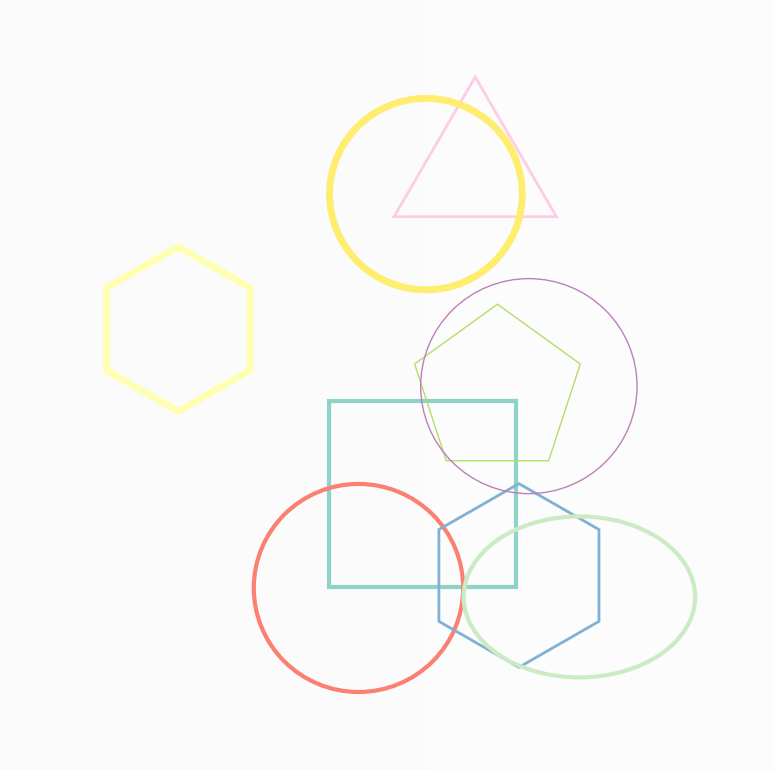[{"shape": "square", "thickness": 1.5, "radius": 0.6, "center": [0.545, 0.358]}, {"shape": "hexagon", "thickness": 2.5, "radius": 0.54, "center": [0.23, 0.573]}, {"shape": "circle", "thickness": 1.5, "radius": 0.68, "center": [0.463, 0.236]}, {"shape": "hexagon", "thickness": 1, "radius": 0.6, "center": [0.67, 0.253]}, {"shape": "pentagon", "thickness": 0.5, "radius": 0.56, "center": [0.642, 0.493]}, {"shape": "triangle", "thickness": 1, "radius": 0.6, "center": [0.613, 0.779]}, {"shape": "circle", "thickness": 0.5, "radius": 0.7, "center": [0.682, 0.499]}, {"shape": "oval", "thickness": 1.5, "radius": 0.75, "center": [0.748, 0.225]}, {"shape": "circle", "thickness": 2.5, "radius": 0.62, "center": [0.55, 0.748]}]